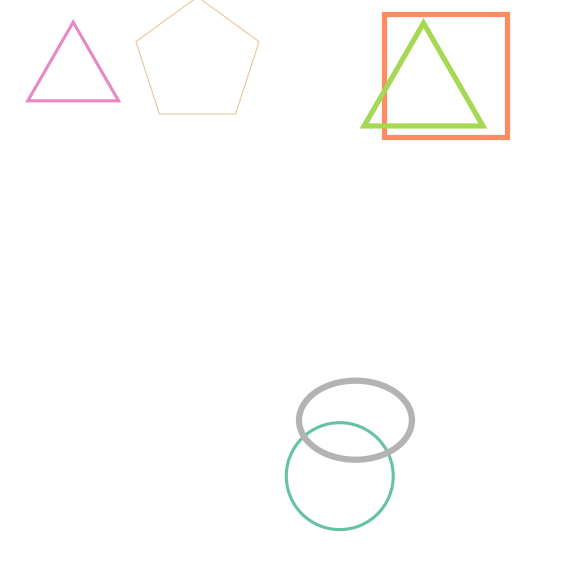[{"shape": "circle", "thickness": 1.5, "radius": 0.46, "center": [0.588, 0.175]}, {"shape": "square", "thickness": 2.5, "radius": 0.53, "center": [0.771, 0.869]}, {"shape": "triangle", "thickness": 1.5, "radius": 0.45, "center": [0.127, 0.87]}, {"shape": "triangle", "thickness": 2.5, "radius": 0.59, "center": [0.733, 0.84]}, {"shape": "pentagon", "thickness": 0.5, "radius": 0.56, "center": [0.342, 0.892]}, {"shape": "oval", "thickness": 3, "radius": 0.49, "center": [0.616, 0.272]}]